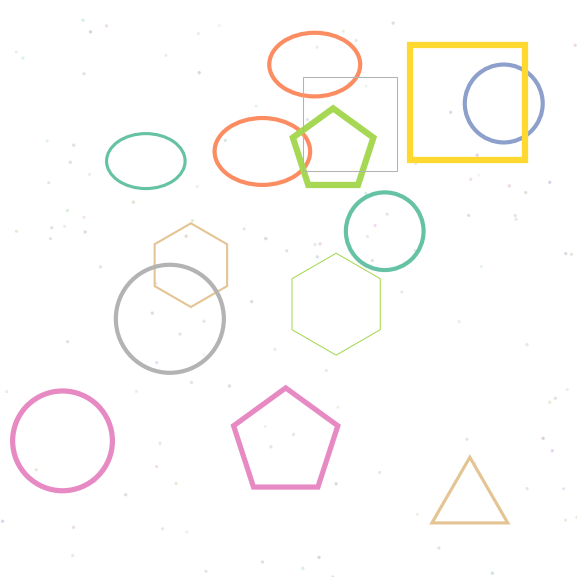[{"shape": "circle", "thickness": 2, "radius": 0.34, "center": [0.666, 0.599]}, {"shape": "oval", "thickness": 1.5, "radius": 0.34, "center": [0.253, 0.72]}, {"shape": "oval", "thickness": 2, "radius": 0.39, "center": [0.545, 0.887]}, {"shape": "oval", "thickness": 2, "radius": 0.41, "center": [0.454, 0.737]}, {"shape": "circle", "thickness": 2, "radius": 0.34, "center": [0.872, 0.82]}, {"shape": "circle", "thickness": 2.5, "radius": 0.43, "center": [0.108, 0.236]}, {"shape": "pentagon", "thickness": 2.5, "radius": 0.47, "center": [0.495, 0.233]}, {"shape": "hexagon", "thickness": 0.5, "radius": 0.44, "center": [0.582, 0.472]}, {"shape": "pentagon", "thickness": 3, "radius": 0.37, "center": [0.577, 0.738]}, {"shape": "square", "thickness": 3, "radius": 0.5, "center": [0.81, 0.821]}, {"shape": "hexagon", "thickness": 1, "radius": 0.36, "center": [0.331, 0.54]}, {"shape": "triangle", "thickness": 1.5, "radius": 0.38, "center": [0.814, 0.132]}, {"shape": "circle", "thickness": 2, "radius": 0.47, "center": [0.294, 0.447]}, {"shape": "square", "thickness": 0.5, "radius": 0.41, "center": [0.606, 0.784]}]